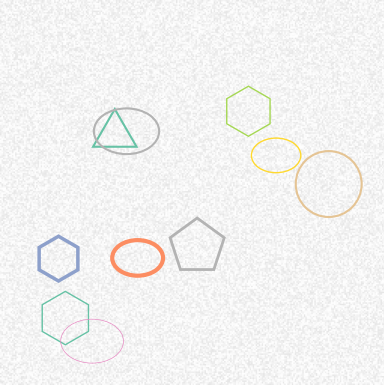[{"shape": "hexagon", "thickness": 1, "radius": 0.35, "center": [0.17, 0.174]}, {"shape": "triangle", "thickness": 1.5, "radius": 0.33, "center": [0.298, 0.651]}, {"shape": "oval", "thickness": 3, "radius": 0.33, "center": [0.357, 0.33]}, {"shape": "hexagon", "thickness": 2.5, "radius": 0.29, "center": [0.152, 0.328]}, {"shape": "oval", "thickness": 0.5, "radius": 0.41, "center": [0.239, 0.114]}, {"shape": "hexagon", "thickness": 1, "radius": 0.32, "center": [0.645, 0.711]}, {"shape": "oval", "thickness": 1, "radius": 0.32, "center": [0.717, 0.596]}, {"shape": "circle", "thickness": 1.5, "radius": 0.43, "center": [0.854, 0.522]}, {"shape": "oval", "thickness": 1.5, "radius": 0.42, "center": [0.329, 0.659]}, {"shape": "pentagon", "thickness": 2, "radius": 0.37, "center": [0.512, 0.36]}]